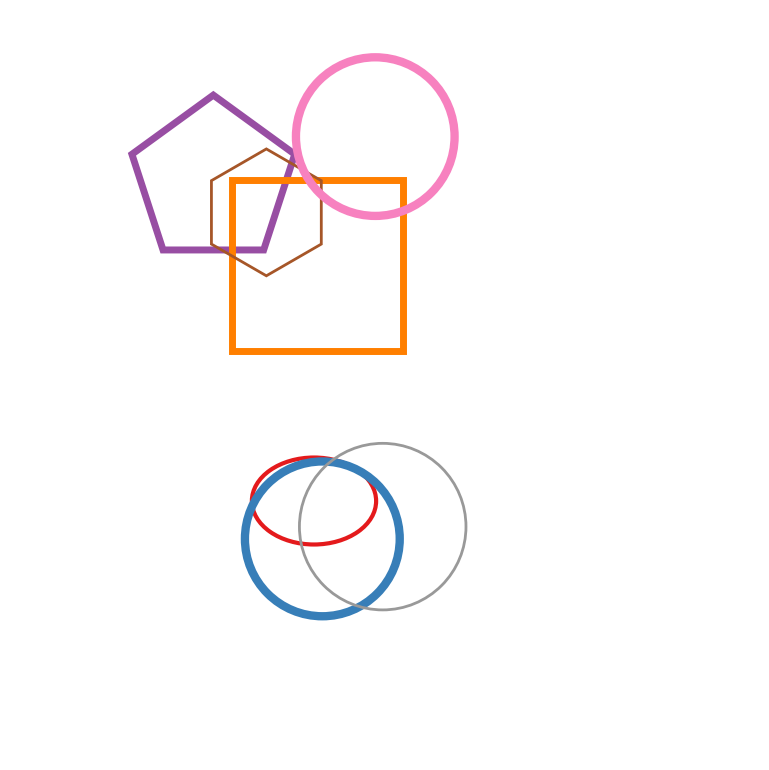[{"shape": "oval", "thickness": 1.5, "radius": 0.4, "center": [0.408, 0.349]}, {"shape": "circle", "thickness": 3, "radius": 0.5, "center": [0.419, 0.3]}, {"shape": "pentagon", "thickness": 2.5, "radius": 0.56, "center": [0.277, 0.765]}, {"shape": "square", "thickness": 2.5, "radius": 0.55, "center": [0.412, 0.655]}, {"shape": "hexagon", "thickness": 1, "radius": 0.41, "center": [0.346, 0.724]}, {"shape": "circle", "thickness": 3, "radius": 0.52, "center": [0.487, 0.823]}, {"shape": "circle", "thickness": 1, "radius": 0.54, "center": [0.497, 0.316]}]